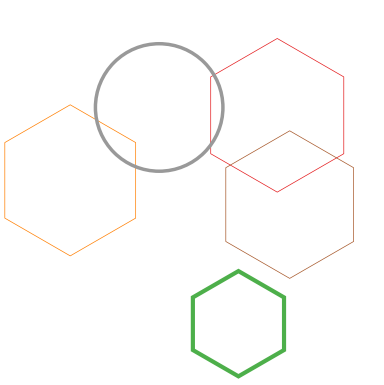[{"shape": "hexagon", "thickness": 0.5, "radius": 1.0, "center": [0.72, 0.701]}, {"shape": "hexagon", "thickness": 3, "radius": 0.68, "center": [0.619, 0.159]}, {"shape": "hexagon", "thickness": 0.5, "radius": 0.98, "center": [0.182, 0.532]}, {"shape": "hexagon", "thickness": 0.5, "radius": 0.96, "center": [0.752, 0.469]}, {"shape": "circle", "thickness": 2.5, "radius": 0.83, "center": [0.413, 0.721]}]